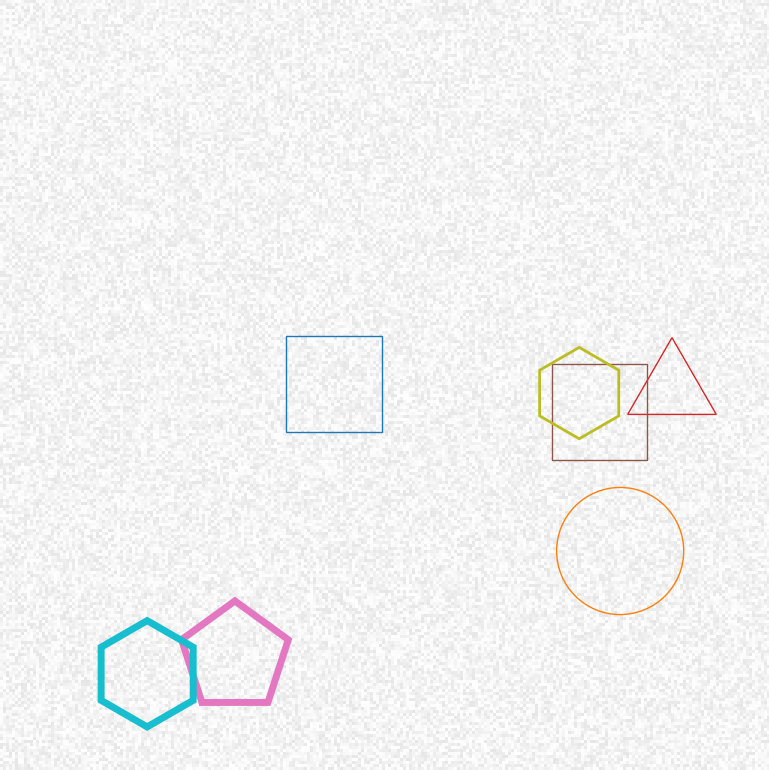[{"shape": "square", "thickness": 0.5, "radius": 0.31, "center": [0.434, 0.501]}, {"shape": "circle", "thickness": 0.5, "radius": 0.41, "center": [0.805, 0.284]}, {"shape": "triangle", "thickness": 0.5, "radius": 0.33, "center": [0.873, 0.495]}, {"shape": "square", "thickness": 0.5, "radius": 0.31, "center": [0.779, 0.465]}, {"shape": "pentagon", "thickness": 2.5, "radius": 0.36, "center": [0.305, 0.147]}, {"shape": "hexagon", "thickness": 1, "radius": 0.3, "center": [0.752, 0.49]}, {"shape": "hexagon", "thickness": 2.5, "radius": 0.35, "center": [0.191, 0.125]}]